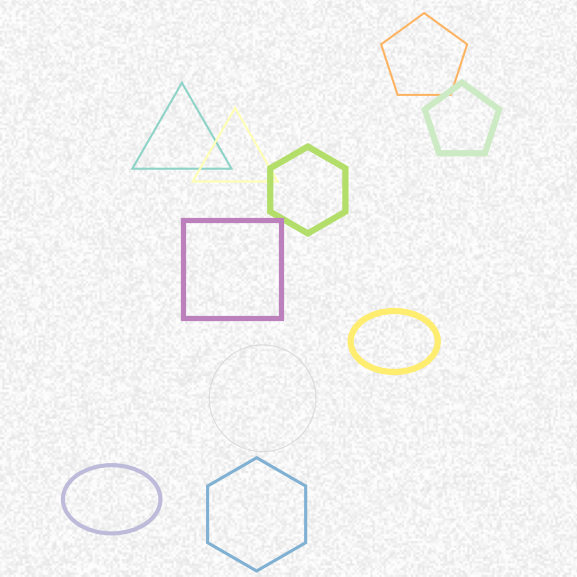[{"shape": "triangle", "thickness": 1, "radius": 0.5, "center": [0.315, 0.757]}, {"shape": "triangle", "thickness": 1, "radius": 0.42, "center": [0.407, 0.727]}, {"shape": "oval", "thickness": 2, "radius": 0.42, "center": [0.193, 0.135]}, {"shape": "hexagon", "thickness": 1.5, "radius": 0.49, "center": [0.444, 0.108]}, {"shape": "pentagon", "thickness": 1, "radius": 0.39, "center": [0.734, 0.898]}, {"shape": "hexagon", "thickness": 3, "radius": 0.38, "center": [0.533, 0.67]}, {"shape": "circle", "thickness": 0.5, "radius": 0.46, "center": [0.455, 0.31]}, {"shape": "square", "thickness": 2.5, "radius": 0.43, "center": [0.402, 0.534]}, {"shape": "pentagon", "thickness": 3, "radius": 0.34, "center": [0.8, 0.789]}, {"shape": "oval", "thickness": 3, "radius": 0.38, "center": [0.683, 0.408]}]